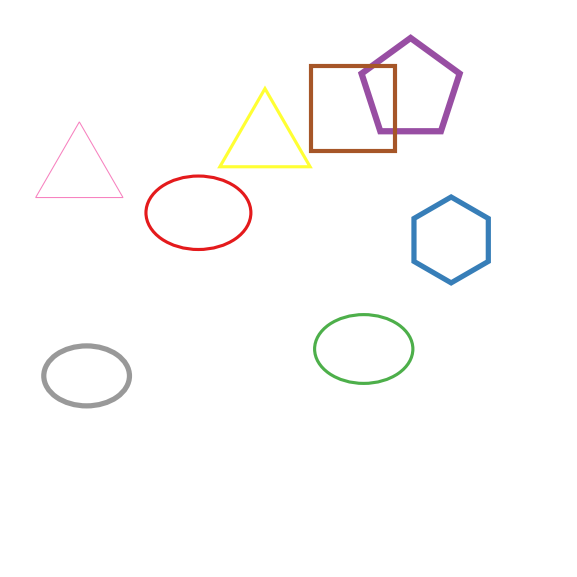[{"shape": "oval", "thickness": 1.5, "radius": 0.45, "center": [0.344, 0.631]}, {"shape": "hexagon", "thickness": 2.5, "radius": 0.37, "center": [0.781, 0.584]}, {"shape": "oval", "thickness": 1.5, "radius": 0.43, "center": [0.63, 0.395]}, {"shape": "pentagon", "thickness": 3, "radius": 0.45, "center": [0.711, 0.844]}, {"shape": "triangle", "thickness": 1.5, "radius": 0.45, "center": [0.459, 0.755]}, {"shape": "square", "thickness": 2, "radius": 0.37, "center": [0.611, 0.811]}, {"shape": "triangle", "thickness": 0.5, "radius": 0.44, "center": [0.137, 0.701]}, {"shape": "oval", "thickness": 2.5, "radius": 0.37, "center": [0.15, 0.348]}]